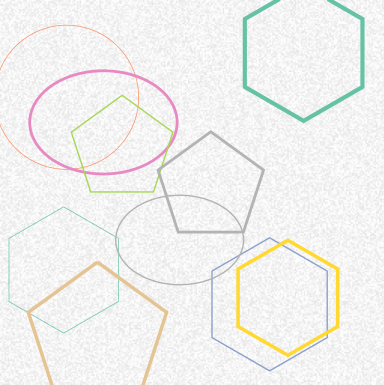[{"shape": "hexagon", "thickness": 3, "radius": 0.88, "center": [0.789, 0.862]}, {"shape": "hexagon", "thickness": 0.5, "radius": 0.82, "center": [0.165, 0.299]}, {"shape": "circle", "thickness": 0.5, "radius": 0.94, "center": [0.173, 0.747]}, {"shape": "hexagon", "thickness": 1, "radius": 0.86, "center": [0.7, 0.21]}, {"shape": "oval", "thickness": 2, "radius": 0.96, "center": [0.269, 0.682]}, {"shape": "pentagon", "thickness": 1, "radius": 0.69, "center": [0.317, 0.614]}, {"shape": "hexagon", "thickness": 2.5, "radius": 0.75, "center": [0.748, 0.227]}, {"shape": "pentagon", "thickness": 2.5, "radius": 0.94, "center": [0.253, 0.13]}, {"shape": "oval", "thickness": 1, "radius": 0.83, "center": [0.467, 0.377]}, {"shape": "pentagon", "thickness": 2, "radius": 0.72, "center": [0.548, 0.514]}]